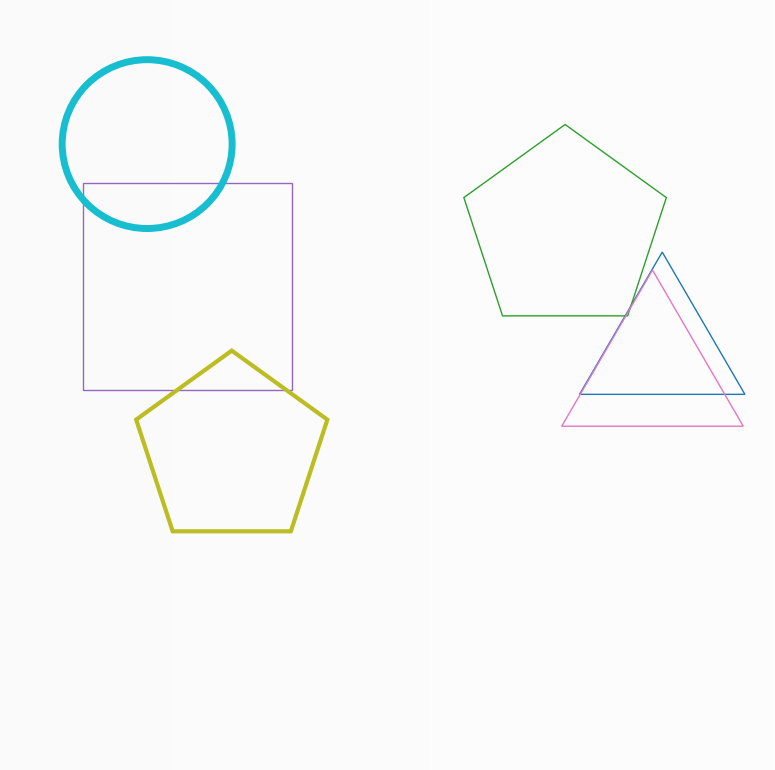[{"shape": "triangle", "thickness": 0.5, "radius": 0.62, "center": [0.854, 0.549]}, {"shape": "pentagon", "thickness": 0.5, "radius": 0.69, "center": [0.729, 0.701]}, {"shape": "square", "thickness": 0.5, "radius": 0.67, "center": [0.242, 0.628]}, {"shape": "triangle", "thickness": 0.5, "radius": 0.68, "center": [0.842, 0.514]}, {"shape": "pentagon", "thickness": 1.5, "radius": 0.65, "center": [0.299, 0.415]}, {"shape": "circle", "thickness": 2.5, "radius": 0.55, "center": [0.19, 0.813]}]